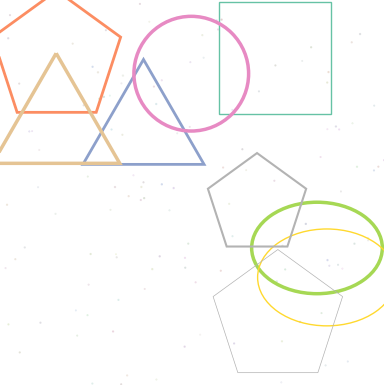[{"shape": "square", "thickness": 1, "radius": 0.73, "center": [0.713, 0.849]}, {"shape": "pentagon", "thickness": 2, "radius": 0.87, "center": [0.147, 0.85]}, {"shape": "triangle", "thickness": 2, "radius": 0.91, "center": [0.373, 0.664]}, {"shape": "circle", "thickness": 2.5, "radius": 0.74, "center": [0.497, 0.809]}, {"shape": "oval", "thickness": 2.5, "radius": 0.85, "center": [0.823, 0.356]}, {"shape": "oval", "thickness": 1, "radius": 0.9, "center": [0.849, 0.279]}, {"shape": "triangle", "thickness": 2.5, "radius": 0.95, "center": [0.146, 0.671]}, {"shape": "pentagon", "thickness": 0.5, "radius": 0.88, "center": [0.722, 0.175]}, {"shape": "pentagon", "thickness": 1.5, "radius": 0.67, "center": [0.668, 0.468]}]